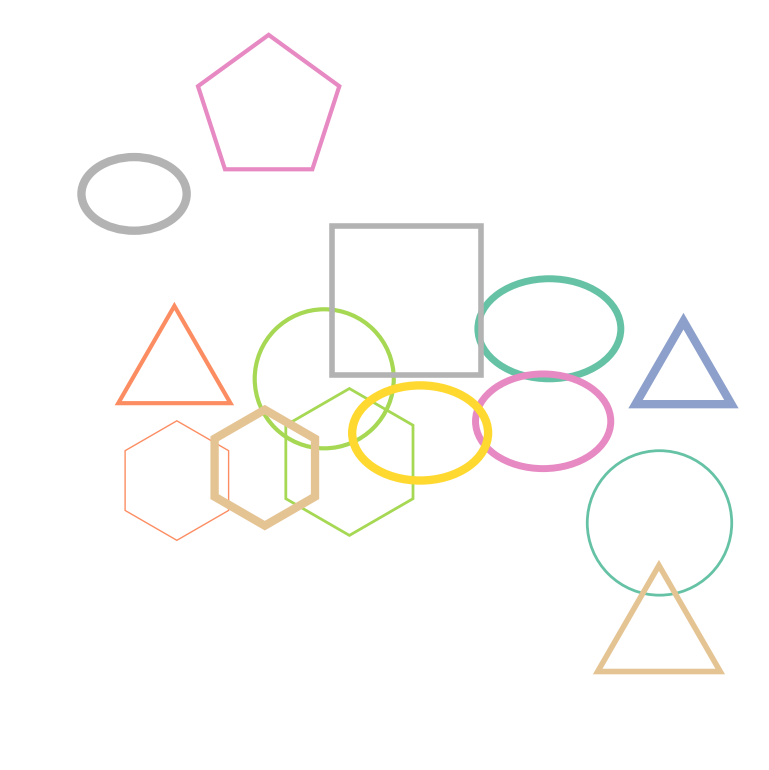[{"shape": "oval", "thickness": 2.5, "radius": 0.46, "center": [0.713, 0.573]}, {"shape": "circle", "thickness": 1, "radius": 0.47, "center": [0.856, 0.321]}, {"shape": "triangle", "thickness": 1.5, "radius": 0.42, "center": [0.226, 0.518]}, {"shape": "hexagon", "thickness": 0.5, "radius": 0.39, "center": [0.23, 0.376]}, {"shape": "triangle", "thickness": 3, "radius": 0.36, "center": [0.888, 0.511]}, {"shape": "oval", "thickness": 2.5, "radius": 0.44, "center": [0.705, 0.453]}, {"shape": "pentagon", "thickness": 1.5, "radius": 0.48, "center": [0.349, 0.858]}, {"shape": "hexagon", "thickness": 1, "radius": 0.48, "center": [0.454, 0.4]}, {"shape": "circle", "thickness": 1.5, "radius": 0.45, "center": [0.421, 0.508]}, {"shape": "oval", "thickness": 3, "radius": 0.44, "center": [0.546, 0.438]}, {"shape": "hexagon", "thickness": 3, "radius": 0.38, "center": [0.344, 0.393]}, {"shape": "triangle", "thickness": 2, "radius": 0.46, "center": [0.856, 0.174]}, {"shape": "square", "thickness": 2, "radius": 0.48, "center": [0.528, 0.61]}, {"shape": "oval", "thickness": 3, "radius": 0.34, "center": [0.174, 0.748]}]